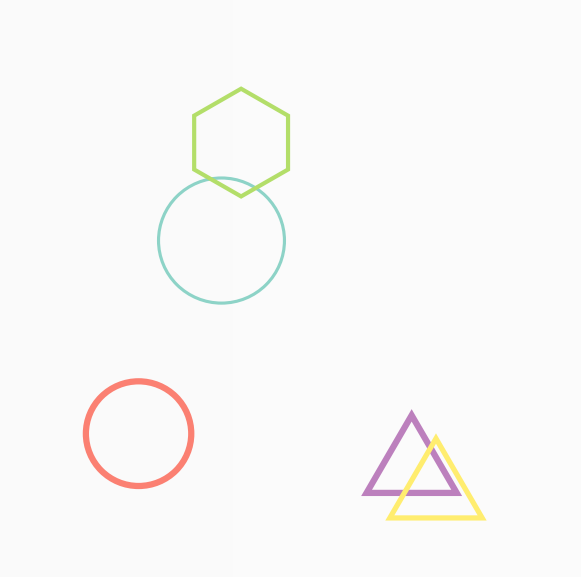[{"shape": "circle", "thickness": 1.5, "radius": 0.54, "center": [0.381, 0.583]}, {"shape": "circle", "thickness": 3, "radius": 0.45, "center": [0.238, 0.248]}, {"shape": "hexagon", "thickness": 2, "radius": 0.47, "center": [0.415, 0.752]}, {"shape": "triangle", "thickness": 3, "radius": 0.45, "center": [0.708, 0.19]}, {"shape": "triangle", "thickness": 2.5, "radius": 0.46, "center": [0.75, 0.148]}]